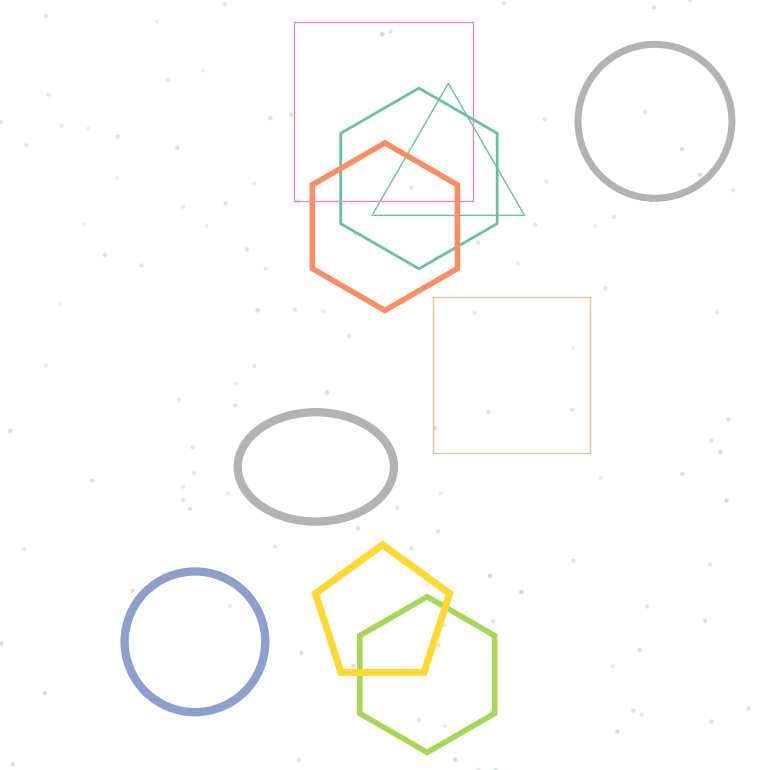[{"shape": "hexagon", "thickness": 1, "radius": 0.59, "center": [0.544, 0.768]}, {"shape": "triangle", "thickness": 0.5, "radius": 0.57, "center": [0.582, 0.777]}, {"shape": "hexagon", "thickness": 2, "radius": 0.54, "center": [0.5, 0.706]}, {"shape": "circle", "thickness": 3, "radius": 0.46, "center": [0.253, 0.166]}, {"shape": "square", "thickness": 0.5, "radius": 0.58, "center": [0.498, 0.855]}, {"shape": "hexagon", "thickness": 2, "radius": 0.51, "center": [0.555, 0.124]}, {"shape": "pentagon", "thickness": 2.5, "radius": 0.46, "center": [0.497, 0.201]}, {"shape": "square", "thickness": 0.5, "radius": 0.51, "center": [0.664, 0.513]}, {"shape": "circle", "thickness": 2.5, "radius": 0.5, "center": [0.851, 0.842]}, {"shape": "oval", "thickness": 3, "radius": 0.51, "center": [0.41, 0.394]}]